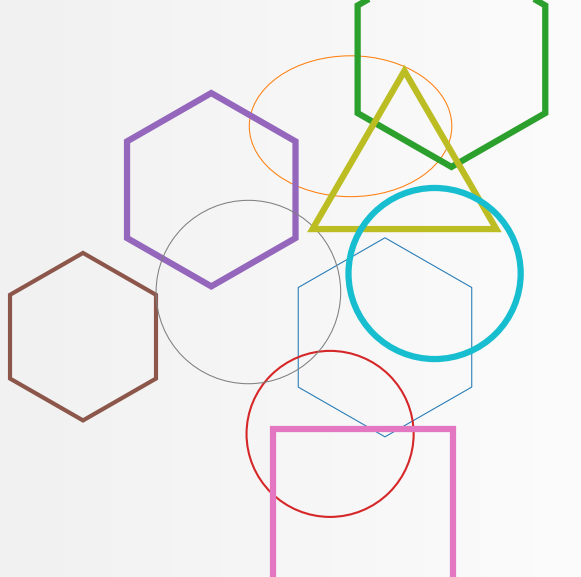[{"shape": "hexagon", "thickness": 0.5, "radius": 0.86, "center": [0.662, 0.415]}, {"shape": "oval", "thickness": 0.5, "radius": 0.87, "center": [0.603, 0.781]}, {"shape": "hexagon", "thickness": 3, "radius": 0.93, "center": [0.777, 0.896]}, {"shape": "circle", "thickness": 1, "radius": 0.72, "center": [0.568, 0.248]}, {"shape": "hexagon", "thickness": 3, "radius": 0.84, "center": [0.363, 0.671]}, {"shape": "hexagon", "thickness": 2, "radius": 0.73, "center": [0.143, 0.416]}, {"shape": "square", "thickness": 3, "radius": 0.78, "center": [0.625, 0.1]}, {"shape": "circle", "thickness": 0.5, "radius": 0.79, "center": [0.427, 0.493]}, {"shape": "triangle", "thickness": 3, "radius": 0.91, "center": [0.696, 0.694]}, {"shape": "circle", "thickness": 3, "radius": 0.74, "center": [0.748, 0.526]}]